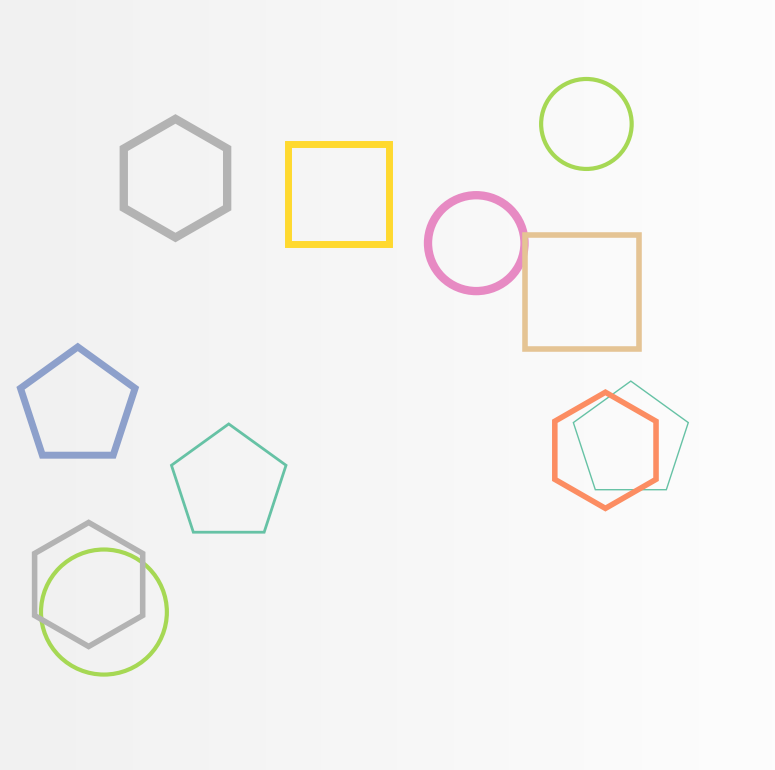[{"shape": "pentagon", "thickness": 0.5, "radius": 0.39, "center": [0.814, 0.427]}, {"shape": "pentagon", "thickness": 1, "radius": 0.39, "center": [0.295, 0.372]}, {"shape": "hexagon", "thickness": 2, "radius": 0.38, "center": [0.781, 0.415]}, {"shape": "pentagon", "thickness": 2.5, "radius": 0.39, "center": [0.1, 0.472]}, {"shape": "circle", "thickness": 3, "radius": 0.31, "center": [0.615, 0.684]}, {"shape": "circle", "thickness": 1.5, "radius": 0.29, "center": [0.757, 0.839]}, {"shape": "circle", "thickness": 1.5, "radius": 0.41, "center": [0.134, 0.205]}, {"shape": "square", "thickness": 2.5, "radius": 0.32, "center": [0.437, 0.748]}, {"shape": "square", "thickness": 2, "radius": 0.37, "center": [0.751, 0.621]}, {"shape": "hexagon", "thickness": 2, "radius": 0.4, "center": [0.114, 0.241]}, {"shape": "hexagon", "thickness": 3, "radius": 0.39, "center": [0.226, 0.769]}]